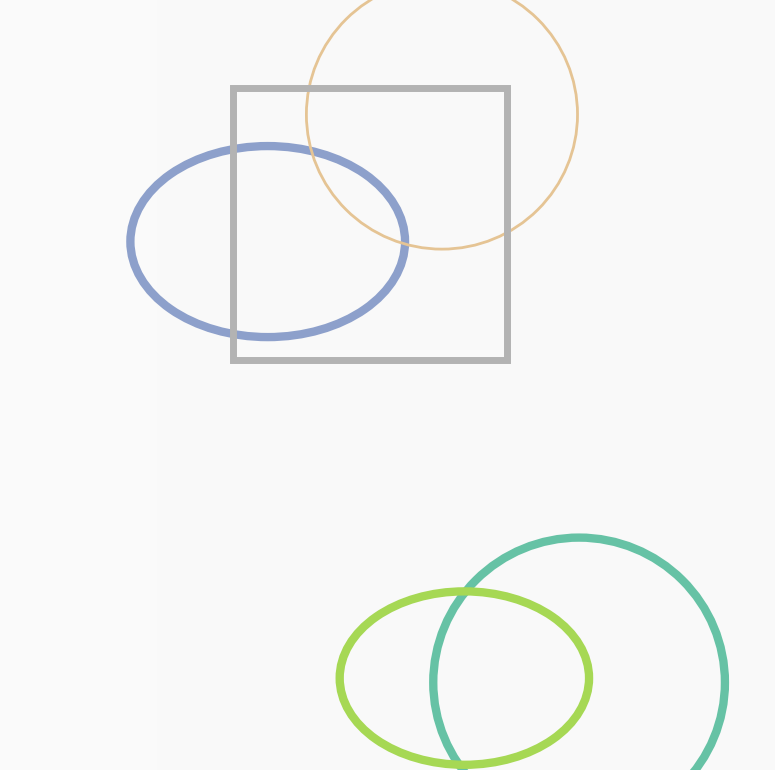[{"shape": "circle", "thickness": 3, "radius": 0.94, "center": [0.747, 0.114]}, {"shape": "oval", "thickness": 3, "radius": 0.89, "center": [0.345, 0.686]}, {"shape": "oval", "thickness": 3, "radius": 0.8, "center": [0.599, 0.119]}, {"shape": "circle", "thickness": 1, "radius": 0.87, "center": [0.57, 0.851]}, {"shape": "square", "thickness": 2.5, "radius": 0.88, "center": [0.478, 0.709]}]